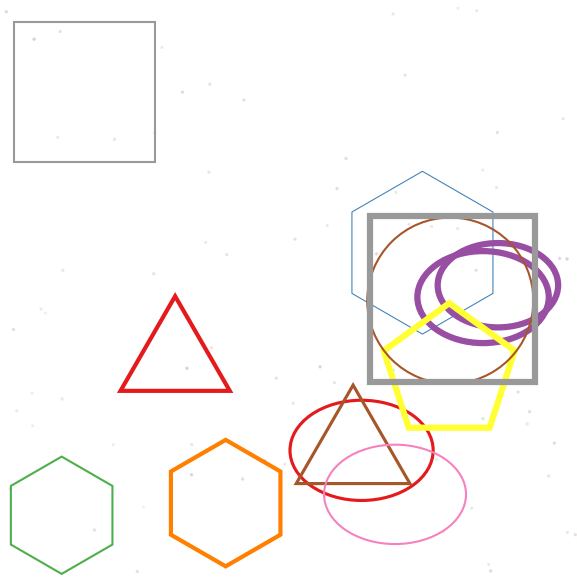[{"shape": "triangle", "thickness": 2, "radius": 0.55, "center": [0.303, 0.377]}, {"shape": "oval", "thickness": 1.5, "radius": 0.62, "center": [0.626, 0.219]}, {"shape": "hexagon", "thickness": 0.5, "radius": 0.7, "center": [0.731, 0.562]}, {"shape": "hexagon", "thickness": 1, "radius": 0.51, "center": [0.107, 0.107]}, {"shape": "oval", "thickness": 3, "radius": 0.52, "center": [0.862, 0.505]}, {"shape": "oval", "thickness": 3, "radius": 0.57, "center": [0.836, 0.485]}, {"shape": "hexagon", "thickness": 2, "radius": 0.55, "center": [0.391, 0.128]}, {"shape": "pentagon", "thickness": 3, "radius": 0.6, "center": [0.778, 0.355]}, {"shape": "circle", "thickness": 1, "radius": 0.72, "center": [0.78, 0.479]}, {"shape": "triangle", "thickness": 1.5, "radius": 0.57, "center": [0.611, 0.219]}, {"shape": "oval", "thickness": 1, "radius": 0.61, "center": [0.684, 0.143]}, {"shape": "square", "thickness": 1, "radius": 0.61, "center": [0.146, 0.839]}, {"shape": "square", "thickness": 3, "radius": 0.72, "center": [0.784, 0.481]}]